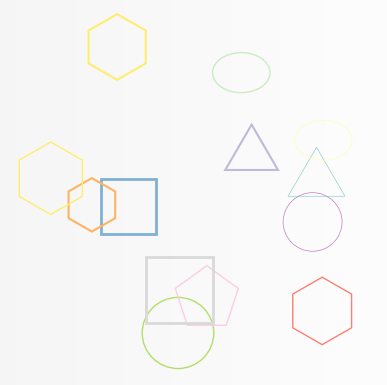[{"shape": "triangle", "thickness": 0.5, "radius": 0.42, "center": [0.817, 0.533]}, {"shape": "oval", "thickness": 0.5, "radius": 0.37, "center": [0.835, 0.636]}, {"shape": "triangle", "thickness": 1.5, "radius": 0.39, "center": [0.649, 0.598]}, {"shape": "hexagon", "thickness": 1, "radius": 0.44, "center": [0.831, 0.192]}, {"shape": "square", "thickness": 2, "radius": 0.36, "center": [0.331, 0.464]}, {"shape": "hexagon", "thickness": 1.5, "radius": 0.35, "center": [0.237, 0.468]}, {"shape": "circle", "thickness": 1, "radius": 0.46, "center": [0.459, 0.135]}, {"shape": "pentagon", "thickness": 1, "radius": 0.43, "center": [0.534, 0.224]}, {"shape": "square", "thickness": 2, "radius": 0.43, "center": [0.463, 0.247]}, {"shape": "circle", "thickness": 0.5, "radius": 0.38, "center": [0.807, 0.423]}, {"shape": "oval", "thickness": 1, "radius": 0.37, "center": [0.623, 0.811]}, {"shape": "hexagon", "thickness": 1.5, "radius": 0.43, "center": [0.302, 0.878]}, {"shape": "hexagon", "thickness": 1, "radius": 0.47, "center": [0.131, 0.537]}]